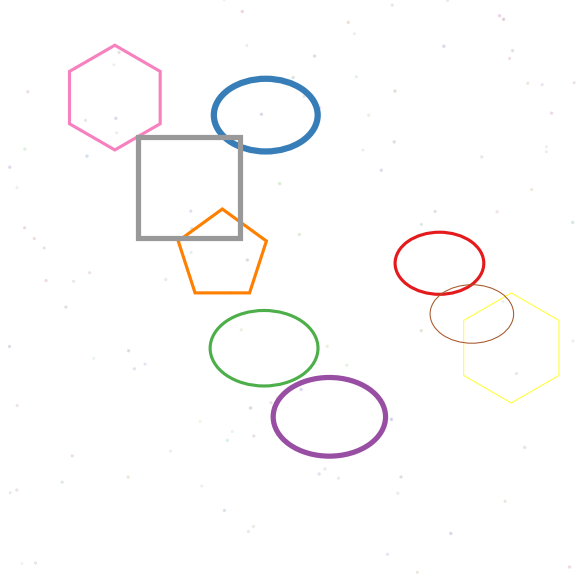[{"shape": "oval", "thickness": 1.5, "radius": 0.38, "center": [0.761, 0.543]}, {"shape": "oval", "thickness": 3, "radius": 0.45, "center": [0.46, 0.8]}, {"shape": "oval", "thickness": 1.5, "radius": 0.47, "center": [0.457, 0.396]}, {"shape": "oval", "thickness": 2.5, "radius": 0.49, "center": [0.57, 0.277]}, {"shape": "pentagon", "thickness": 1.5, "radius": 0.4, "center": [0.385, 0.557]}, {"shape": "hexagon", "thickness": 0.5, "radius": 0.48, "center": [0.885, 0.397]}, {"shape": "oval", "thickness": 0.5, "radius": 0.36, "center": [0.817, 0.455]}, {"shape": "hexagon", "thickness": 1.5, "radius": 0.45, "center": [0.199, 0.83]}, {"shape": "square", "thickness": 2.5, "radius": 0.44, "center": [0.328, 0.675]}]